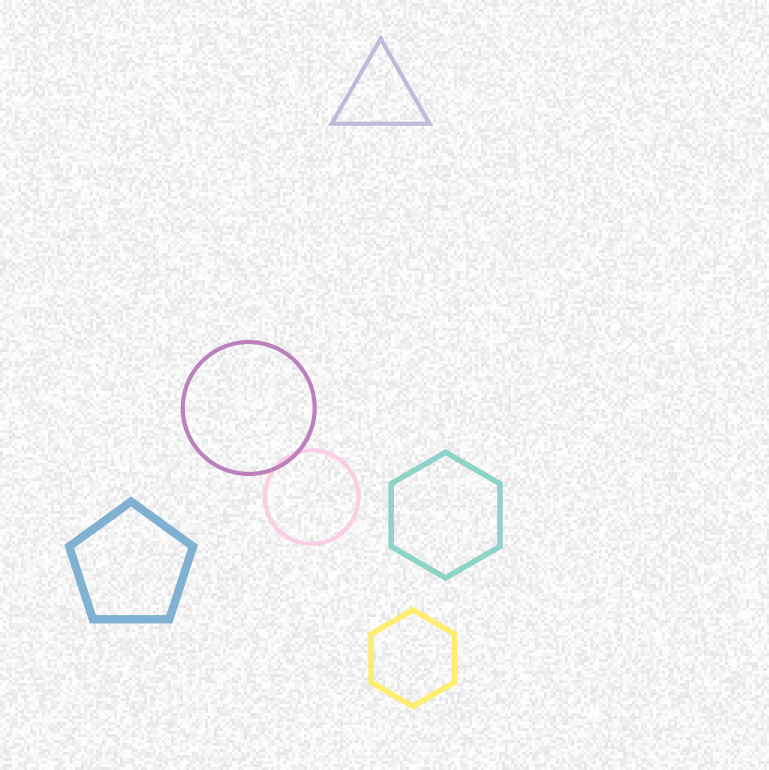[{"shape": "hexagon", "thickness": 2, "radius": 0.41, "center": [0.579, 0.331]}, {"shape": "triangle", "thickness": 1.5, "radius": 0.37, "center": [0.494, 0.876]}, {"shape": "pentagon", "thickness": 3, "radius": 0.42, "center": [0.17, 0.264]}, {"shape": "circle", "thickness": 1.5, "radius": 0.3, "center": [0.405, 0.354]}, {"shape": "circle", "thickness": 1.5, "radius": 0.43, "center": [0.323, 0.47]}, {"shape": "hexagon", "thickness": 2, "radius": 0.31, "center": [0.536, 0.145]}]